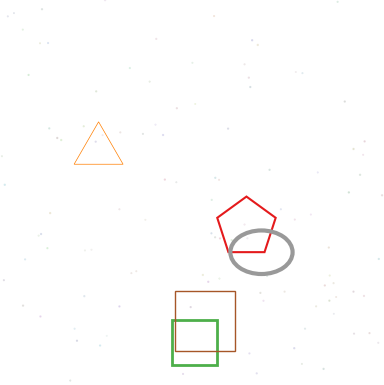[{"shape": "pentagon", "thickness": 1.5, "radius": 0.4, "center": [0.64, 0.41]}, {"shape": "square", "thickness": 2, "radius": 0.29, "center": [0.505, 0.11]}, {"shape": "triangle", "thickness": 0.5, "radius": 0.37, "center": [0.256, 0.61]}, {"shape": "square", "thickness": 1, "radius": 0.39, "center": [0.533, 0.167]}, {"shape": "oval", "thickness": 3, "radius": 0.4, "center": [0.679, 0.345]}]